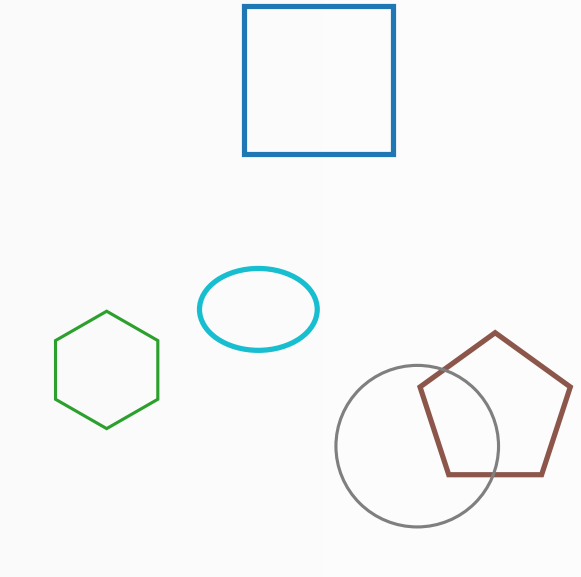[{"shape": "square", "thickness": 2.5, "radius": 0.64, "center": [0.548, 0.861]}, {"shape": "hexagon", "thickness": 1.5, "radius": 0.51, "center": [0.184, 0.359]}, {"shape": "pentagon", "thickness": 2.5, "radius": 0.68, "center": [0.852, 0.287]}, {"shape": "circle", "thickness": 1.5, "radius": 0.7, "center": [0.718, 0.227]}, {"shape": "oval", "thickness": 2.5, "radius": 0.51, "center": [0.444, 0.463]}]